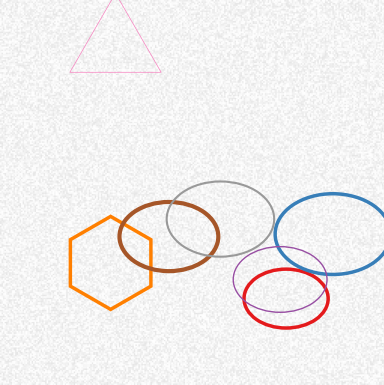[{"shape": "oval", "thickness": 2.5, "radius": 0.55, "center": [0.743, 0.224]}, {"shape": "oval", "thickness": 2.5, "radius": 0.75, "center": [0.865, 0.392]}, {"shape": "oval", "thickness": 1, "radius": 0.61, "center": [0.728, 0.274]}, {"shape": "hexagon", "thickness": 2.5, "radius": 0.6, "center": [0.287, 0.317]}, {"shape": "oval", "thickness": 3, "radius": 0.64, "center": [0.439, 0.386]}, {"shape": "triangle", "thickness": 0.5, "radius": 0.68, "center": [0.3, 0.881]}, {"shape": "oval", "thickness": 1.5, "radius": 0.7, "center": [0.573, 0.431]}]